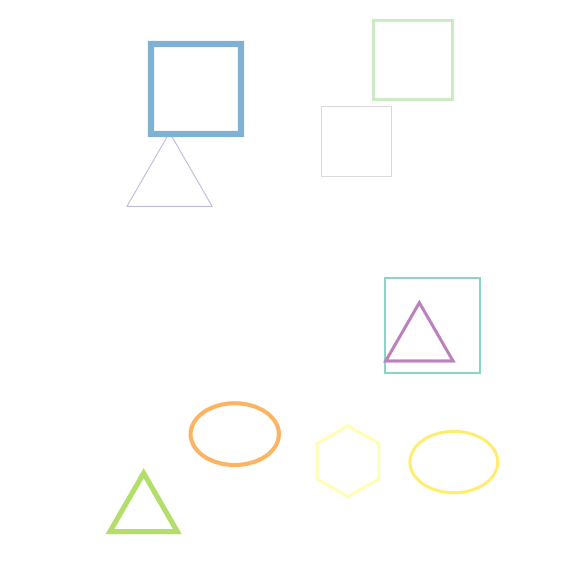[{"shape": "square", "thickness": 1, "radius": 0.41, "center": [0.749, 0.436]}, {"shape": "hexagon", "thickness": 1.5, "radius": 0.31, "center": [0.603, 0.201]}, {"shape": "triangle", "thickness": 0.5, "radius": 0.43, "center": [0.294, 0.684]}, {"shape": "square", "thickness": 3, "radius": 0.39, "center": [0.339, 0.845]}, {"shape": "oval", "thickness": 2, "radius": 0.38, "center": [0.407, 0.247]}, {"shape": "triangle", "thickness": 2.5, "radius": 0.34, "center": [0.249, 0.112]}, {"shape": "square", "thickness": 0.5, "radius": 0.3, "center": [0.617, 0.755]}, {"shape": "triangle", "thickness": 1.5, "radius": 0.34, "center": [0.726, 0.408]}, {"shape": "square", "thickness": 1.5, "radius": 0.34, "center": [0.714, 0.896]}, {"shape": "oval", "thickness": 1.5, "radius": 0.38, "center": [0.786, 0.199]}]